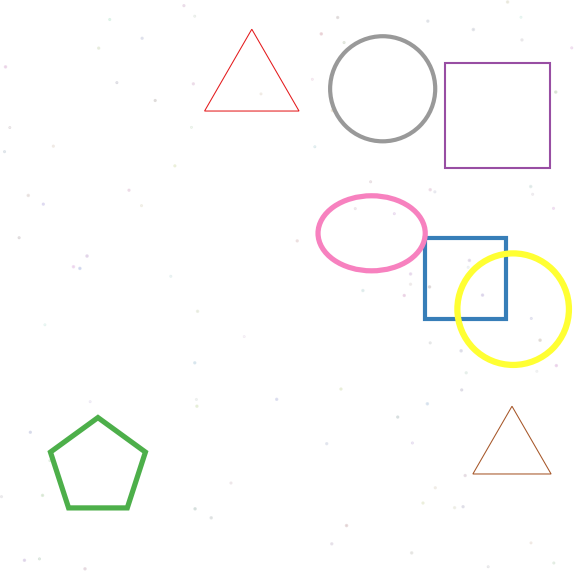[{"shape": "triangle", "thickness": 0.5, "radius": 0.47, "center": [0.436, 0.854]}, {"shape": "square", "thickness": 2, "radius": 0.35, "center": [0.806, 0.517]}, {"shape": "pentagon", "thickness": 2.5, "radius": 0.43, "center": [0.17, 0.19]}, {"shape": "square", "thickness": 1, "radius": 0.45, "center": [0.861, 0.799]}, {"shape": "circle", "thickness": 3, "radius": 0.48, "center": [0.889, 0.464]}, {"shape": "triangle", "thickness": 0.5, "radius": 0.39, "center": [0.887, 0.217]}, {"shape": "oval", "thickness": 2.5, "radius": 0.46, "center": [0.644, 0.595]}, {"shape": "circle", "thickness": 2, "radius": 0.45, "center": [0.663, 0.845]}]